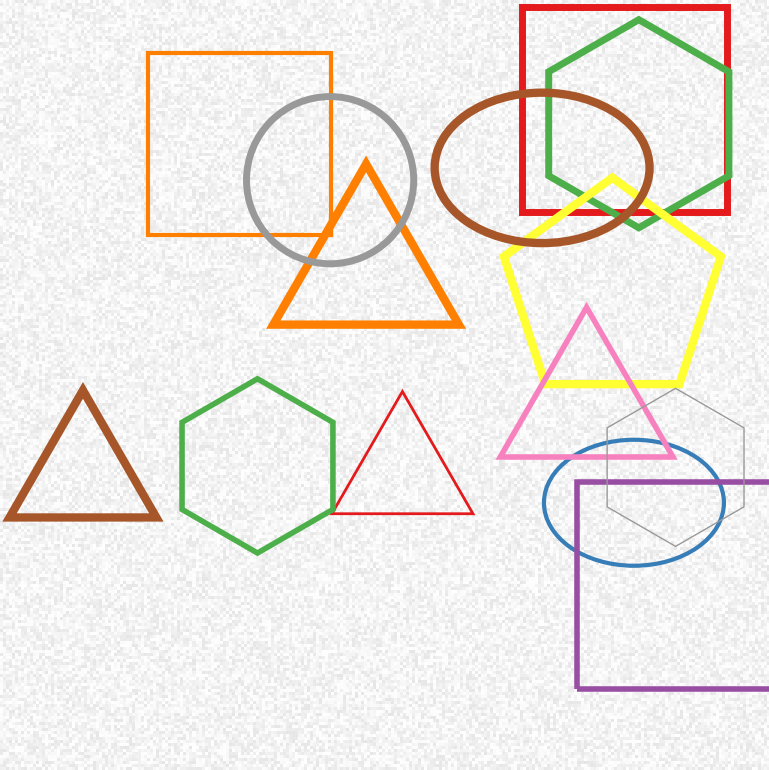[{"shape": "triangle", "thickness": 1, "radius": 0.53, "center": [0.523, 0.386]}, {"shape": "square", "thickness": 2.5, "radius": 0.66, "center": [0.811, 0.858]}, {"shape": "oval", "thickness": 1.5, "radius": 0.58, "center": [0.823, 0.347]}, {"shape": "hexagon", "thickness": 2.5, "radius": 0.68, "center": [0.83, 0.839]}, {"shape": "hexagon", "thickness": 2, "radius": 0.57, "center": [0.334, 0.395]}, {"shape": "square", "thickness": 2, "radius": 0.67, "center": [0.884, 0.24]}, {"shape": "square", "thickness": 1.5, "radius": 0.59, "center": [0.311, 0.813]}, {"shape": "triangle", "thickness": 3, "radius": 0.7, "center": [0.475, 0.648]}, {"shape": "pentagon", "thickness": 3, "radius": 0.74, "center": [0.795, 0.621]}, {"shape": "oval", "thickness": 3, "radius": 0.7, "center": [0.704, 0.782]}, {"shape": "triangle", "thickness": 3, "radius": 0.55, "center": [0.108, 0.383]}, {"shape": "triangle", "thickness": 2, "radius": 0.65, "center": [0.762, 0.471]}, {"shape": "hexagon", "thickness": 0.5, "radius": 0.51, "center": [0.877, 0.393]}, {"shape": "circle", "thickness": 2.5, "radius": 0.54, "center": [0.429, 0.766]}]